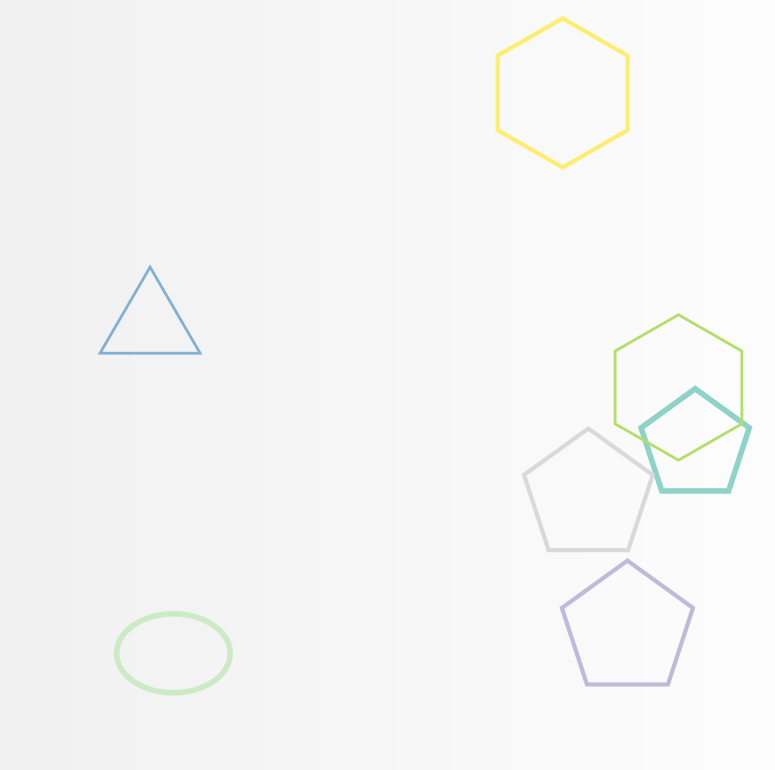[{"shape": "pentagon", "thickness": 2, "radius": 0.37, "center": [0.897, 0.422]}, {"shape": "pentagon", "thickness": 1.5, "radius": 0.44, "center": [0.81, 0.183]}, {"shape": "triangle", "thickness": 1, "radius": 0.37, "center": [0.194, 0.579]}, {"shape": "hexagon", "thickness": 1, "radius": 0.47, "center": [0.875, 0.497]}, {"shape": "pentagon", "thickness": 1.5, "radius": 0.44, "center": [0.759, 0.356]}, {"shape": "oval", "thickness": 2, "radius": 0.37, "center": [0.224, 0.152]}, {"shape": "hexagon", "thickness": 1.5, "radius": 0.48, "center": [0.726, 0.879]}]